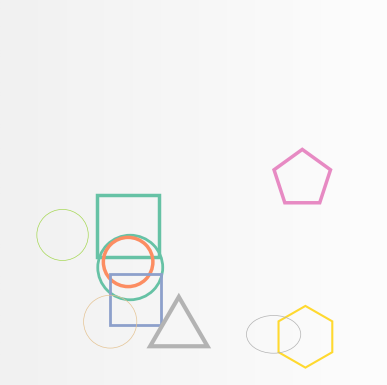[{"shape": "circle", "thickness": 2, "radius": 0.42, "center": [0.336, 0.305]}, {"shape": "square", "thickness": 2.5, "radius": 0.4, "center": [0.33, 0.412]}, {"shape": "circle", "thickness": 2.5, "radius": 0.32, "center": [0.331, 0.32]}, {"shape": "square", "thickness": 2, "radius": 0.33, "center": [0.349, 0.222]}, {"shape": "pentagon", "thickness": 2.5, "radius": 0.38, "center": [0.78, 0.535]}, {"shape": "circle", "thickness": 0.5, "radius": 0.33, "center": [0.161, 0.39]}, {"shape": "hexagon", "thickness": 1.5, "radius": 0.4, "center": [0.788, 0.125]}, {"shape": "circle", "thickness": 0.5, "radius": 0.34, "center": [0.284, 0.165]}, {"shape": "triangle", "thickness": 3, "radius": 0.43, "center": [0.461, 0.143]}, {"shape": "oval", "thickness": 0.5, "radius": 0.35, "center": [0.706, 0.132]}]